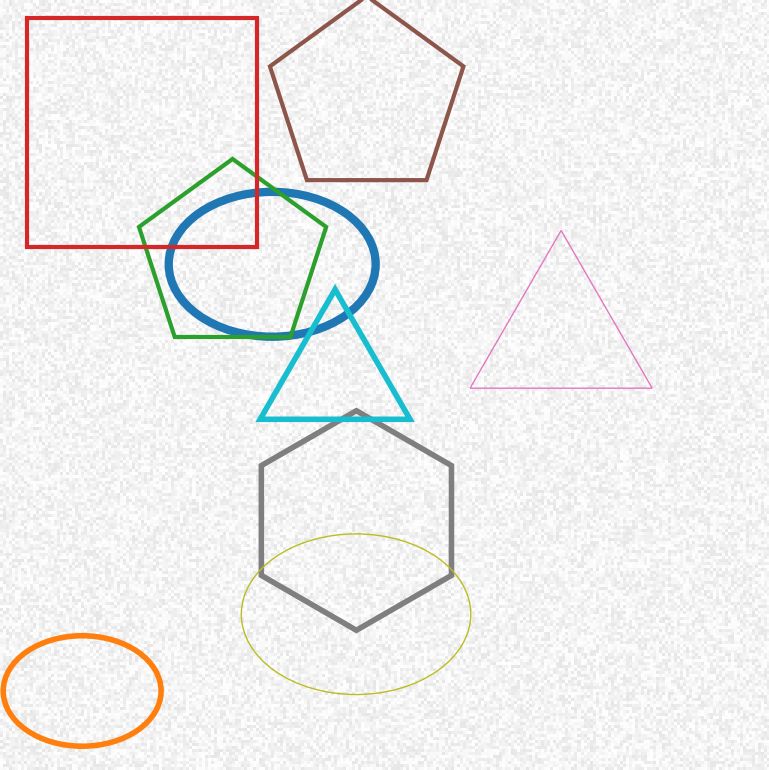[{"shape": "oval", "thickness": 3, "radius": 0.67, "center": [0.353, 0.657]}, {"shape": "oval", "thickness": 2, "radius": 0.51, "center": [0.107, 0.103]}, {"shape": "pentagon", "thickness": 1.5, "radius": 0.64, "center": [0.302, 0.666]}, {"shape": "square", "thickness": 1.5, "radius": 0.75, "center": [0.184, 0.828]}, {"shape": "pentagon", "thickness": 1.5, "radius": 0.66, "center": [0.476, 0.873]}, {"shape": "triangle", "thickness": 0.5, "radius": 0.68, "center": [0.729, 0.564]}, {"shape": "hexagon", "thickness": 2, "radius": 0.71, "center": [0.463, 0.324]}, {"shape": "oval", "thickness": 0.5, "radius": 0.74, "center": [0.462, 0.202]}, {"shape": "triangle", "thickness": 2, "radius": 0.56, "center": [0.435, 0.512]}]